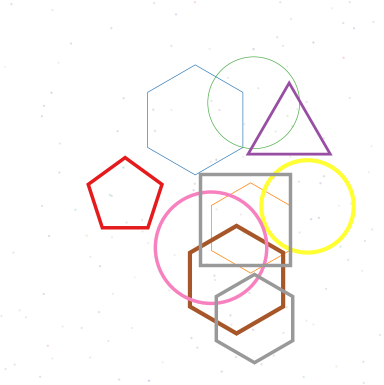[{"shape": "pentagon", "thickness": 2.5, "radius": 0.5, "center": [0.325, 0.49]}, {"shape": "hexagon", "thickness": 0.5, "radius": 0.71, "center": [0.507, 0.689]}, {"shape": "circle", "thickness": 0.5, "radius": 0.6, "center": [0.659, 0.733]}, {"shape": "triangle", "thickness": 2, "radius": 0.62, "center": [0.751, 0.661]}, {"shape": "hexagon", "thickness": 0.5, "radius": 0.59, "center": [0.651, 0.408]}, {"shape": "circle", "thickness": 3, "radius": 0.6, "center": [0.799, 0.464]}, {"shape": "hexagon", "thickness": 3, "radius": 0.7, "center": [0.614, 0.274]}, {"shape": "circle", "thickness": 2.5, "radius": 0.72, "center": [0.548, 0.357]}, {"shape": "hexagon", "thickness": 2.5, "radius": 0.57, "center": [0.661, 0.173]}, {"shape": "square", "thickness": 2.5, "radius": 0.59, "center": [0.636, 0.43]}]